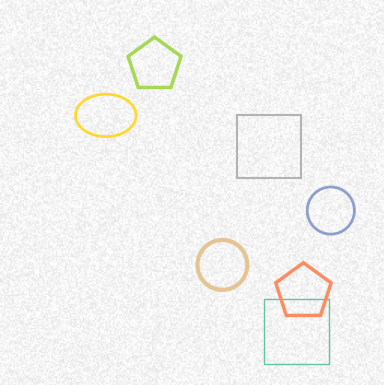[{"shape": "square", "thickness": 1, "radius": 0.42, "center": [0.77, 0.139]}, {"shape": "pentagon", "thickness": 2.5, "radius": 0.38, "center": [0.788, 0.242]}, {"shape": "circle", "thickness": 2, "radius": 0.31, "center": [0.859, 0.453]}, {"shape": "pentagon", "thickness": 2.5, "radius": 0.36, "center": [0.401, 0.831]}, {"shape": "oval", "thickness": 2, "radius": 0.39, "center": [0.275, 0.7]}, {"shape": "circle", "thickness": 3, "radius": 0.32, "center": [0.578, 0.312]}, {"shape": "square", "thickness": 1.5, "radius": 0.41, "center": [0.698, 0.619]}]